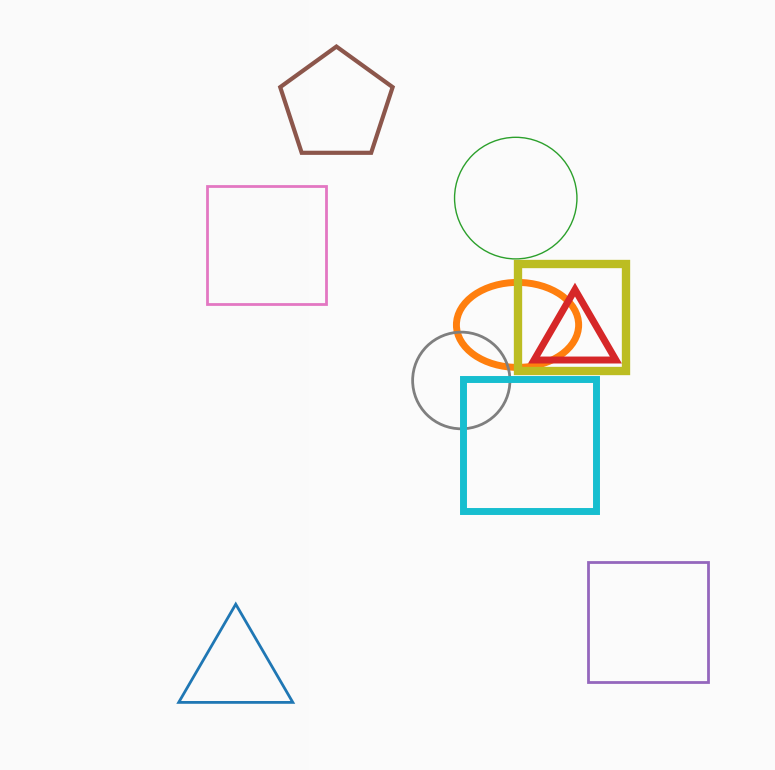[{"shape": "triangle", "thickness": 1, "radius": 0.43, "center": [0.304, 0.13]}, {"shape": "oval", "thickness": 2.5, "radius": 0.39, "center": [0.668, 0.578]}, {"shape": "circle", "thickness": 0.5, "radius": 0.39, "center": [0.665, 0.743]}, {"shape": "triangle", "thickness": 2.5, "radius": 0.3, "center": [0.742, 0.563]}, {"shape": "square", "thickness": 1, "radius": 0.39, "center": [0.836, 0.192]}, {"shape": "pentagon", "thickness": 1.5, "radius": 0.38, "center": [0.434, 0.863]}, {"shape": "square", "thickness": 1, "radius": 0.38, "center": [0.344, 0.682]}, {"shape": "circle", "thickness": 1, "radius": 0.31, "center": [0.595, 0.506]}, {"shape": "square", "thickness": 3, "radius": 0.35, "center": [0.738, 0.587]}, {"shape": "square", "thickness": 2.5, "radius": 0.43, "center": [0.683, 0.422]}]